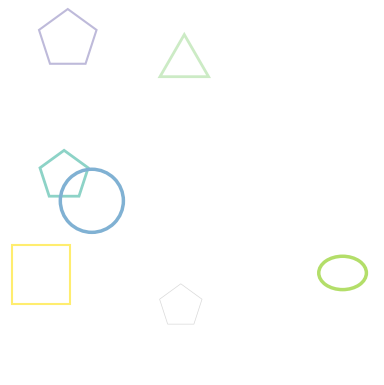[{"shape": "pentagon", "thickness": 2, "radius": 0.33, "center": [0.166, 0.544]}, {"shape": "pentagon", "thickness": 1.5, "radius": 0.39, "center": [0.176, 0.898]}, {"shape": "circle", "thickness": 2.5, "radius": 0.41, "center": [0.239, 0.478]}, {"shape": "oval", "thickness": 2.5, "radius": 0.31, "center": [0.89, 0.291]}, {"shape": "pentagon", "thickness": 0.5, "radius": 0.29, "center": [0.47, 0.205]}, {"shape": "triangle", "thickness": 2, "radius": 0.36, "center": [0.479, 0.837]}, {"shape": "square", "thickness": 1.5, "radius": 0.38, "center": [0.106, 0.287]}]